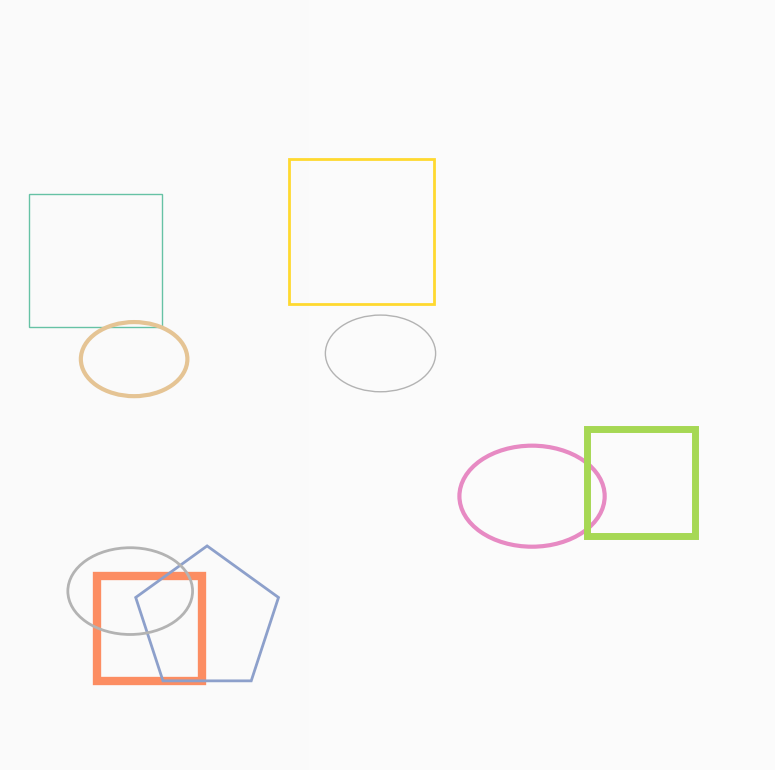[{"shape": "square", "thickness": 0.5, "radius": 0.43, "center": [0.123, 0.661]}, {"shape": "square", "thickness": 3, "radius": 0.34, "center": [0.193, 0.184]}, {"shape": "pentagon", "thickness": 1, "radius": 0.48, "center": [0.267, 0.194]}, {"shape": "oval", "thickness": 1.5, "radius": 0.47, "center": [0.687, 0.356]}, {"shape": "square", "thickness": 2.5, "radius": 0.35, "center": [0.827, 0.373]}, {"shape": "square", "thickness": 1, "radius": 0.47, "center": [0.467, 0.699]}, {"shape": "oval", "thickness": 1.5, "radius": 0.34, "center": [0.173, 0.534]}, {"shape": "oval", "thickness": 0.5, "radius": 0.36, "center": [0.491, 0.541]}, {"shape": "oval", "thickness": 1, "radius": 0.4, "center": [0.168, 0.232]}]